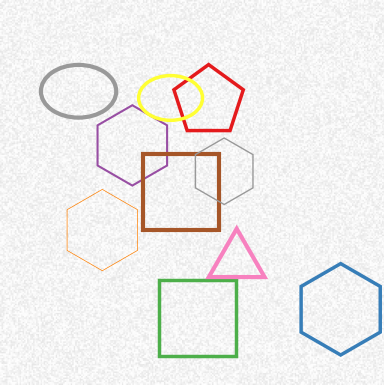[{"shape": "pentagon", "thickness": 2.5, "radius": 0.47, "center": [0.542, 0.738]}, {"shape": "hexagon", "thickness": 2.5, "radius": 0.59, "center": [0.885, 0.197]}, {"shape": "square", "thickness": 2.5, "radius": 0.5, "center": [0.512, 0.174]}, {"shape": "hexagon", "thickness": 1.5, "radius": 0.52, "center": [0.344, 0.622]}, {"shape": "hexagon", "thickness": 0.5, "radius": 0.53, "center": [0.266, 0.402]}, {"shape": "oval", "thickness": 2.5, "radius": 0.41, "center": [0.443, 0.746]}, {"shape": "square", "thickness": 3, "radius": 0.49, "center": [0.471, 0.502]}, {"shape": "triangle", "thickness": 3, "radius": 0.42, "center": [0.615, 0.322]}, {"shape": "hexagon", "thickness": 1, "radius": 0.43, "center": [0.582, 0.555]}, {"shape": "oval", "thickness": 3, "radius": 0.49, "center": [0.204, 0.763]}]